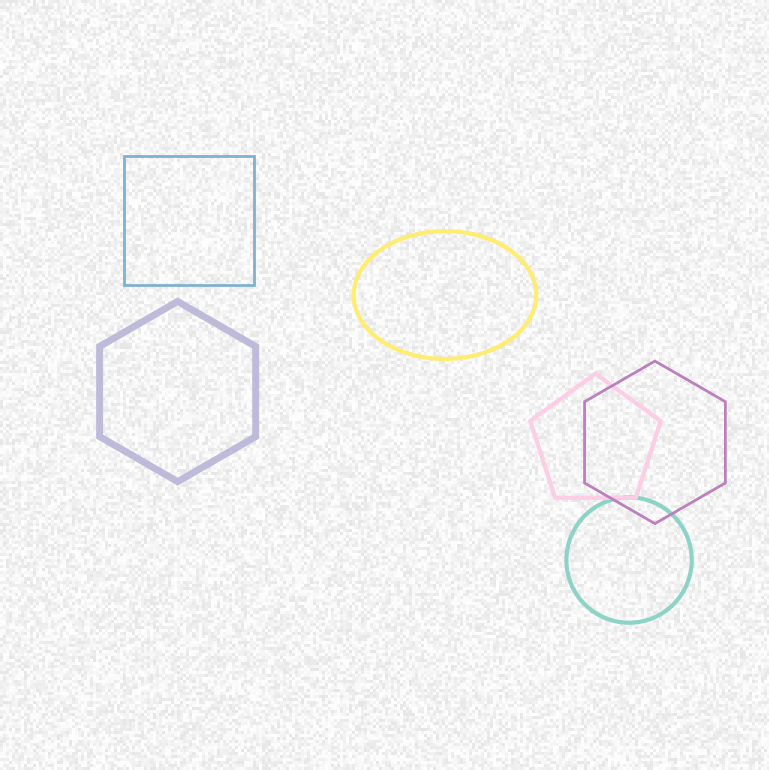[{"shape": "circle", "thickness": 1.5, "radius": 0.41, "center": [0.817, 0.273]}, {"shape": "hexagon", "thickness": 2.5, "radius": 0.59, "center": [0.231, 0.491]}, {"shape": "square", "thickness": 1, "radius": 0.42, "center": [0.245, 0.713]}, {"shape": "pentagon", "thickness": 1.5, "radius": 0.45, "center": [0.773, 0.426]}, {"shape": "hexagon", "thickness": 1, "radius": 0.53, "center": [0.851, 0.426]}, {"shape": "oval", "thickness": 1.5, "radius": 0.59, "center": [0.578, 0.617]}]